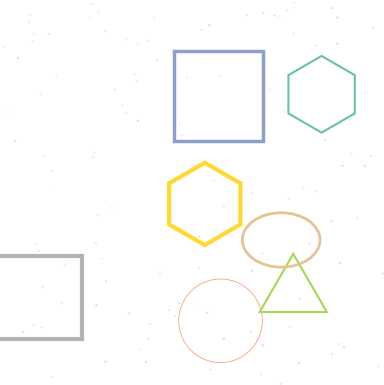[{"shape": "hexagon", "thickness": 1.5, "radius": 0.5, "center": [0.835, 0.755]}, {"shape": "circle", "thickness": 0.5, "radius": 0.54, "center": [0.573, 0.167]}, {"shape": "square", "thickness": 2.5, "radius": 0.58, "center": [0.567, 0.751]}, {"shape": "triangle", "thickness": 1.5, "radius": 0.5, "center": [0.762, 0.24]}, {"shape": "hexagon", "thickness": 3, "radius": 0.53, "center": [0.532, 0.47]}, {"shape": "oval", "thickness": 2, "radius": 0.5, "center": [0.73, 0.377]}, {"shape": "square", "thickness": 3, "radius": 0.54, "center": [0.105, 0.227]}]